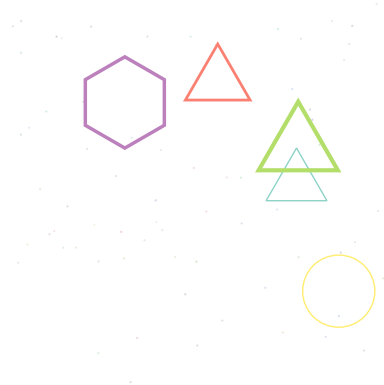[{"shape": "triangle", "thickness": 1, "radius": 0.46, "center": [0.77, 0.524]}, {"shape": "triangle", "thickness": 2, "radius": 0.49, "center": [0.566, 0.789]}, {"shape": "triangle", "thickness": 3, "radius": 0.59, "center": [0.775, 0.617]}, {"shape": "hexagon", "thickness": 2.5, "radius": 0.59, "center": [0.324, 0.734]}, {"shape": "circle", "thickness": 1, "radius": 0.47, "center": [0.88, 0.244]}]